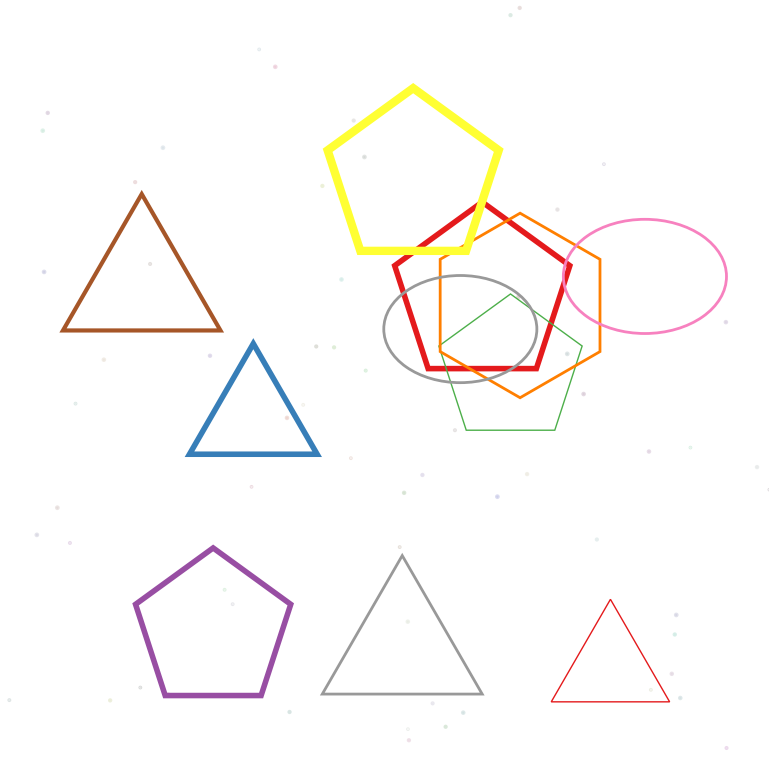[{"shape": "triangle", "thickness": 0.5, "radius": 0.44, "center": [0.793, 0.133]}, {"shape": "pentagon", "thickness": 2, "radius": 0.6, "center": [0.626, 0.618]}, {"shape": "triangle", "thickness": 2, "radius": 0.48, "center": [0.329, 0.458]}, {"shape": "pentagon", "thickness": 0.5, "radius": 0.49, "center": [0.663, 0.52]}, {"shape": "pentagon", "thickness": 2, "radius": 0.53, "center": [0.277, 0.182]}, {"shape": "hexagon", "thickness": 1, "radius": 0.6, "center": [0.675, 0.603]}, {"shape": "pentagon", "thickness": 3, "radius": 0.58, "center": [0.537, 0.769]}, {"shape": "triangle", "thickness": 1.5, "radius": 0.59, "center": [0.184, 0.63]}, {"shape": "oval", "thickness": 1, "radius": 0.53, "center": [0.838, 0.641]}, {"shape": "triangle", "thickness": 1, "radius": 0.6, "center": [0.522, 0.159]}, {"shape": "oval", "thickness": 1, "radius": 0.5, "center": [0.598, 0.573]}]